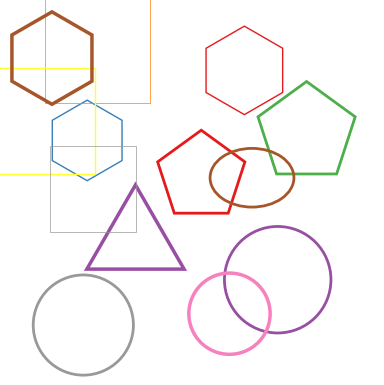[{"shape": "pentagon", "thickness": 2, "radius": 0.6, "center": [0.523, 0.543]}, {"shape": "hexagon", "thickness": 1, "radius": 0.57, "center": [0.635, 0.817]}, {"shape": "hexagon", "thickness": 1, "radius": 0.52, "center": [0.226, 0.635]}, {"shape": "pentagon", "thickness": 2, "radius": 0.66, "center": [0.796, 0.656]}, {"shape": "triangle", "thickness": 2.5, "radius": 0.73, "center": [0.352, 0.374]}, {"shape": "circle", "thickness": 2, "radius": 0.69, "center": [0.721, 0.273]}, {"shape": "square", "thickness": 0.5, "radius": 0.68, "center": [0.254, 0.868]}, {"shape": "square", "thickness": 1, "radius": 0.69, "center": [0.107, 0.686]}, {"shape": "oval", "thickness": 2, "radius": 0.54, "center": [0.655, 0.538]}, {"shape": "hexagon", "thickness": 2.5, "radius": 0.6, "center": [0.135, 0.849]}, {"shape": "circle", "thickness": 2.5, "radius": 0.53, "center": [0.596, 0.185]}, {"shape": "square", "thickness": 0.5, "radius": 0.56, "center": [0.242, 0.508]}, {"shape": "circle", "thickness": 2, "radius": 0.65, "center": [0.216, 0.156]}]